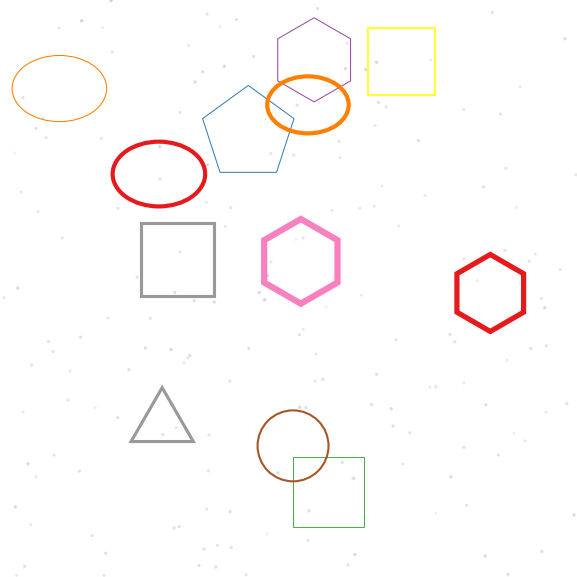[{"shape": "hexagon", "thickness": 2.5, "radius": 0.33, "center": [0.849, 0.492]}, {"shape": "oval", "thickness": 2, "radius": 0.4, "center": [0.275, 0.698]}, {"shape": "pentagon", "thickness": 0.5, "radius": 0.42, "center": [0.43, 0.768]}, {"shape": "square", "thickness": 0.5, "radius": 0.3, "center": [0.569, 0.147]}, {"shape": "hexagon", "thickness": 0.5, "radius": 0.36, "center": [0.544, 0.895]}, {"shape": "oval", "thickness": 0.5, "radius": 0.41, "center": [0.103, 0.846]}, {"shape": "oval", "thickness": 2, "radius": 0.35, "center": [0.533, 0.818]}, {"shape": "square", "thickness": 1, "radius": 0.29, "center": [0.695, 0.892]}, {"shape": "circle", "thickness": 1, "radius": 0.31, "center": [0.507, 0.227]}, {"shape": "hexagon", "thickness": 3, "radius": 0.37, "center": [0.521, 0.547]}, {"shape": "triangle", "thickness": 1.5, "radius": 0.31, "center": [0.281, 0.266]}, {"shape": "square", "thickness": 1.5, "radius": 0.32, "center": [0.308, 0.549]}]